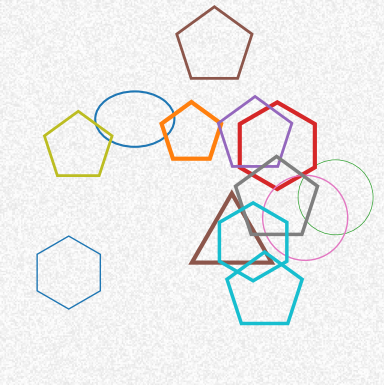[{"shape": "hexagon", "thickness": 1, "radius": 0.47, "center": [0.179, 0.292]}, {"shape": "oval", "thickness": 1.5, "radius": 0.51, "center": [0.35, 0.691]}, {"shape": "pentagon", "thickness": 3, "radius": 0.41, "center": [0.497, 0.654]}, {"shape": "circle", "thickness": 0.5, "radius": 0.49, "center": [0.872, 0.487]}, {"shape": "hexagon", "thickness": 3, "radius": 0.56, "center": [0.72, 0.622]}, {"shape": "pentagon", "thickness": 2, "radius": 0.5, "center": [0.663, 0.649]}, {"shape": "triangle", "thickness": 3, "radius": 0.6, "center": [0.602, 0.378]}, {"shape": "pentagon", "thickness": 2, "radius": 0.51, "center": [0.557, 0.88]}, {"shape": "circle", "thickness": 1, "radius": 0.55, "center": [0.793, 0.434]}, {"shape": "pentagon", "thickness": 2.5, "radius": 0.56, "center": [0.718, 0.482]}, {"shape": "pentagon", "thickness": 2, "radius": 0.46, "center": [0.203, 0.619]}, {"shape": "hexagon", "thickness": 2.5, "radius": 0.51, "center": [0.657, 0.372]}, {"shape": "pentagon", "thickness": 2.5, "radius": 0.51, "center": [0.687, 0.243]}]